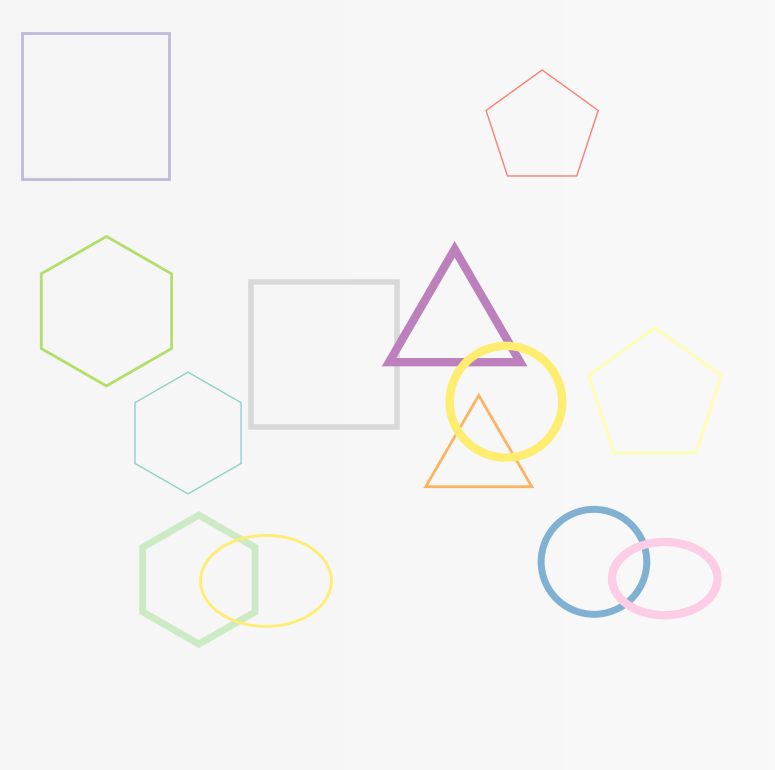[{"shape": "hexagon", "thickness": 0.5, "radius": 0.4, "center": [0.243, 0.438]}, {"shape": "pentagon", "thickness": 1, "radius": 0.45, "center": [0.845, 0.485]}, {"shape": "square", "thickness": 1, "radius": 0.47, "center": [0.123, 0.862]}, {"shape": "pentagon", "thickness": 0.5, "radius": 0.38, "center": [0.7, 0.833]}, {"shape": "circle", "thickness": 2.5, "radius": 0.34, "center": [0.766, 0.27]}, {"shape": "triangle", "thickness": 1, "radius": 0.4, "center": [0.618, 0.407]}, {"shape": "hexagon", "thickness": 1, "radius": 0.49, "center": [0.137, 0.596]}, {"shape": "oval", "thickness": 3, "radius": 0.34, "center": [0.858, 0.249]}, {"shape": "square", "thickness": 2, "radius": 0.47, "center": [0.418, 0.54]}, {"shape": "triangle", "thickness": 3, "radius": 0.49, "center": [0.587, 0.579]}, {"shape": "hexagon", "thickness": 2.5, "radius": 0.42, "center": [0.257, 0.247]}, {"shape": "circle", "thickness": 3, "radius": 0.36, "center": [0.653, 0.478]}, {"shape": "oval", "thickness": 1, "radius": 0.42, "center": [0.343, 0.246]}]